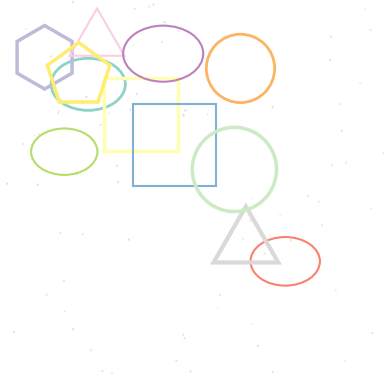[{"shape": "oval", "thickness": 2, "radius": 0.48, "center": [0.229, 0.781]}, {"shape": "square", "thickness": 2.5, "radius": 0.48, "center": [0.366, 0.703]}, {"shape": "hexagon", "thickness": 2.5, "radius": 0.41, "center": [0.116, 0.851]}, {"shape": "oval", "thickness": 1.5, "radius": 0.45, "center": [0.741, 0.321]}, {"shape": "square", "thickness": 1.5, "radius": 0.54, "center": [0.453, 0.624]}, {"shape": "circle", "thickness": 2, "radius": 0.44, "center": [0.625, 0.822]}, {"shape": "oval", "thickness": 1.5, "radius": 0.43, "center": [0.167, 0.606]}, {"shape": "triangle", "thickness": 1.5, "radius": 0.41, "center": [0.252, 0.896]}, {"shape": "triangle", "thickness": 3, "radius": 0.49, "center": [0.639, 0.367]}, {"shape": "oval", "thickness": 1.5, "radius": 0.52, "center": [0.424, 0.861]}, {"shape": "circle", "thickness": 2.5, "radius": 0.55, "center": [0.609, 0.56]}, {"shape": "pentagon", "thickness": 2.5, "radius": 0.43, "center": [0.204, 0.804]}]